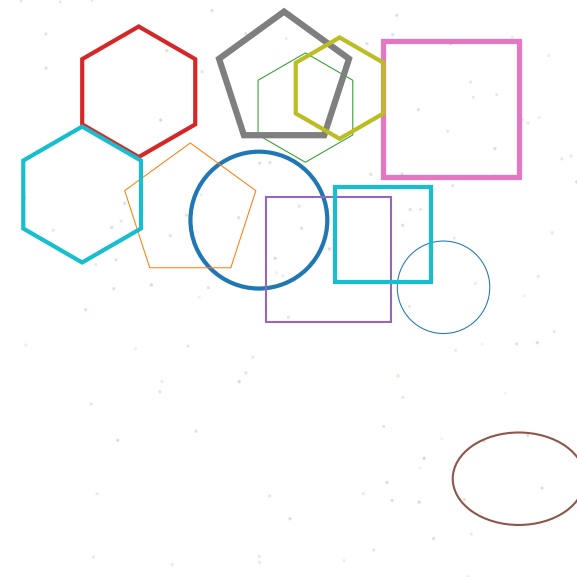[{"shape": "circle", "thickness": 2, "radius": 0.59, "center": [0.448, 0.618]}, {"shape": "circle", "thickness": 0.5, "radius": 0.4, "center": [0.768, 0.502]}, {"shape": "pentagon", "thickness": 0.5, "radius": 0.6, "center": [0.329, 0.632]}, {"shape": "hexagon", "thickness": 0.5, "radius": 0.47, "center": [0.529, 0.813]}, {"shape": "hexagon", "thickness": 2, "radius": 0.57, "center": [0.24, 0.84]}, {"shape": "square", "thickness": 1, "radius": 0.54, "center": [0.569, 0.55]}, {"shape": "oval", "thickness": 1, "radius": 0.57, "center": [0.898, 0.17]}, {"shape": "square", "thickness": 2.5, "radius": 0.59, "center": [0.78, 0.81]}, {"shape": "pentagon", "thickness": 3, "radius": 0.59, "center": [0.492, 0.861]}, {"shape": "hexagon", "thickness": 2, "radius": 0.44, "center": [0.588, 0.847]}, {"shape": "hexagon", "thickness": 2, "radius": 0.59, "center": [0.142, 0.662]}, {"shape": "square", "thickness": 2, "radius": 0.41, "center": [0.663, 0.593]}]